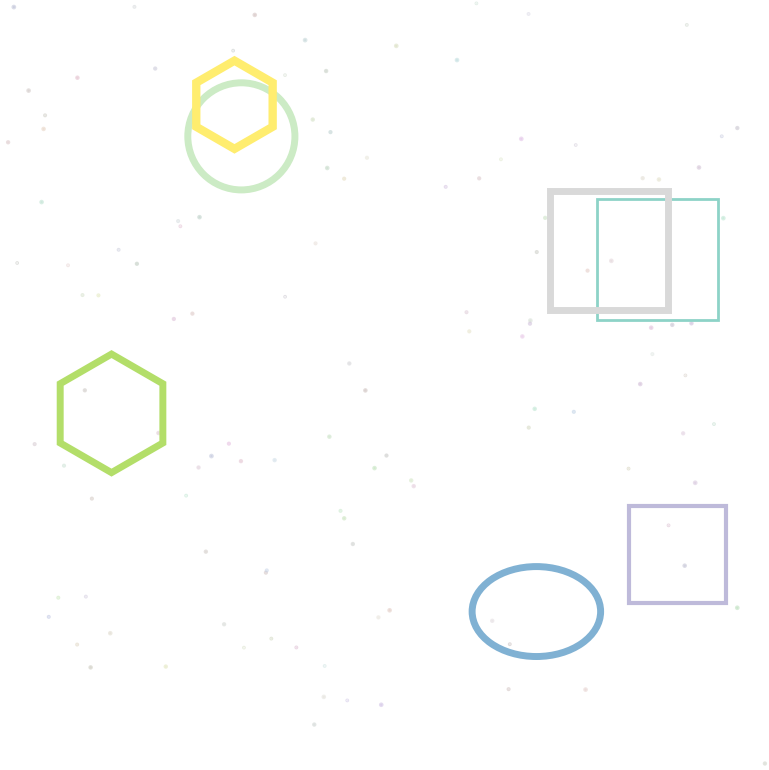[{"shape": "square", "thickness": 1, "radius": 0.39, "center": [0.854, 0.663]}, {"shape": "square", "thickness": 1.5, "radius": 0.32, "center": [0.88, 0.28]}, {"shape": "oval", "thickness": 2.5, "radius": 0.42, "center": [0.697, 0.206]}, {"shape": "hexagon", "thickness": 2.5, "radius": 0.38, "center": [0.145, 0.463]}, {"shape": "square", "thickness": 2.5, "radius": 0.38, "center": [0.791, 0.675]}, {"shape": "circle", "thickness": 2.5, "radius": 0.35, "center": [0.313, 0.823]}, {"shape": "hexagon", "thickness": 3, "radius": 0.29, "center": [0.305, 0.864]}]